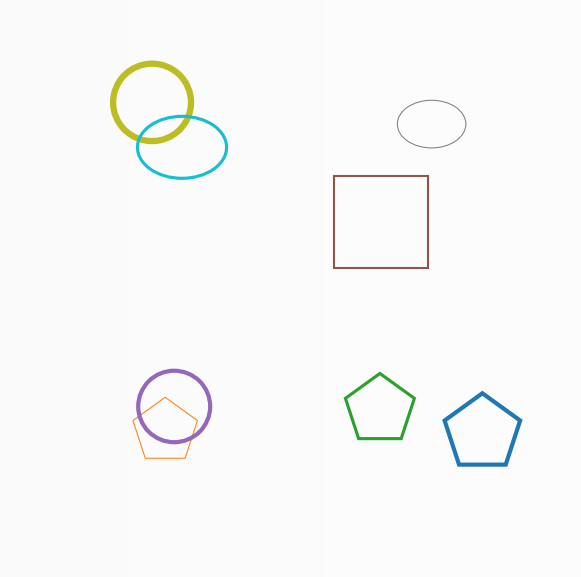[{"shape": "pentagon", "thickness": 2, "radius": 0.34, "center": [0.83, 0.25]}, {"shape": "pentagon", "thickness": 0.5, "radius": 0.29, "center": [0.284, 0.253]}, {"shape": "pentagon", "thickness": 1.5, "radius": 0.31, "center": [0.654, 0.29]}, {"shape": "circle", "thickness": 2, "radius": 0.31, "center": [0.3, 0.295]}, {"shape": "square", "thickness": 1, "radius": 0.4, "center": [0.656, 0.615]}, {"shape": "oval", "thickness": 0.5, "radius": 0.29, "center": [0.743, 0.784]}, {"shape": "circle", "thickness": 3, "radius": 0.34, "center": [0.262, 0.822]}, {"shape": "oval", "thickness": 1.5, "radius": 0.38, "center": [0.313, 0.744]}]